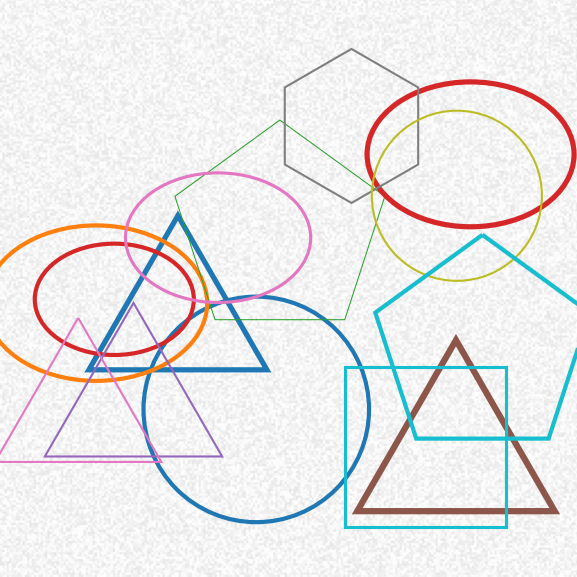[{"shape": "triangle", "thickness": 2.5, "radius": 0.89, "center": [0.308, 0.448]}, {"shape": "circle", "thickness": 2, "radius": 0.98, "center": [0.444, 0.29]}, {"shape": "oval", "thickness": 2, "radius": 0.96, "center": [0.167, 0.474]}, {"shape": "pentagon", "thickness": 0.5, "radius": 0.96, "center": [0.485, 0.6]}, {"shape": "oval", "thickness": 2, "radius": 0.69, "center": [0.198, 0.481]}, {"shape": "oval", "thickness": 2.5, "radius": 0.9, "center": [0.815, 0.732]}, {"shape": "triangle", "thickness": 1, "radius": 0.89, "center": [0.231, 0.297]}, {"shape": "triangle", "thickness": 3, "radius": 0.99, "center": [0.79, 0.213]}, {"shape": "oval", "thickness": 1.5, "radius": 0.8, "center": [0.378, 0.588]}, {"shape": "triangle", "thickness": 1, "radius": 0.83, "center": [0.135, 0.282]}, {"shape": "hexagon", "thickness": 1, "radius": 0.67, "center": [0.609, 0.781]}, {"shape": "circle", "thickness": 1, "radius": 0.74, "center": [0.791, 0.66]}, {"shape": "pentagon", "thickness": 2, "radius": 0.98, "center": [0.835, 0.397]}, {"shape": "square", "thickness": 1.5, "radius": 0.7, "center": [0.737, 0.225]}]